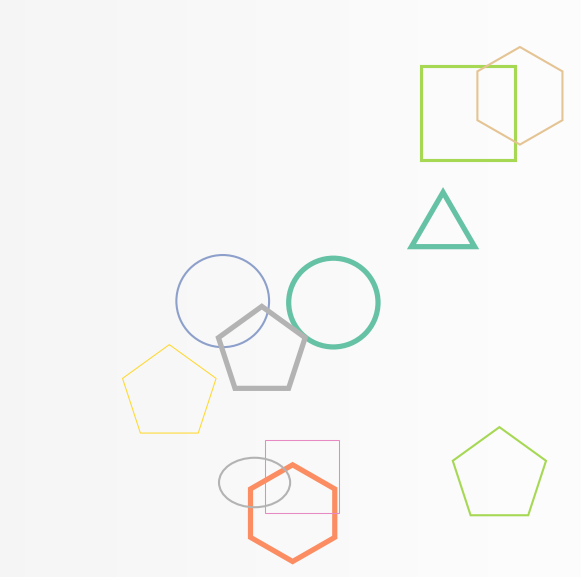[{"shape": "circle", "thickness": 2.5, "radius": 0.38, "center": [0.574, 0.475]}, {"shape": "triangle", "thickness": 2.5, "radius": 0.31, "center": [0.762, 0.603]}, {"shape": "hexagon", "thickness": 2.5, "radius": 0.42, "center": [0.503, 0.111]}, {"shape": "circle", "thickness": 1, "radius": 0.4, "center": [0.383, 0.478]}, {"shape": "square", "thickness": 0.5, "radius": 0.32, "center": [0.52, 0.174]}, {"shape": "pentagon", "thickness": 1, "radius": 0.42, "center": [0.859, 0.175]}, {"shape": "square", "thickness": 1.5, "radius": 0.41, "center": [0.805, 0.804]}, {"shape": "pentagon", "thickness": 0.5, "radius": 0.42, "center": [0.291, 0.318]}, {"shape": "hexagon", "thickness": 1, "radius": 0.42, "center": [0.894, 0.833]}, {"shape": "pentagon", "thickness": 2.5, "radius": 0.39, "center": [0.45, 0.39]}, {"shape": "oval", "thickness": 1, "radius": 0.31, "center": [0.438, 0.164]}]